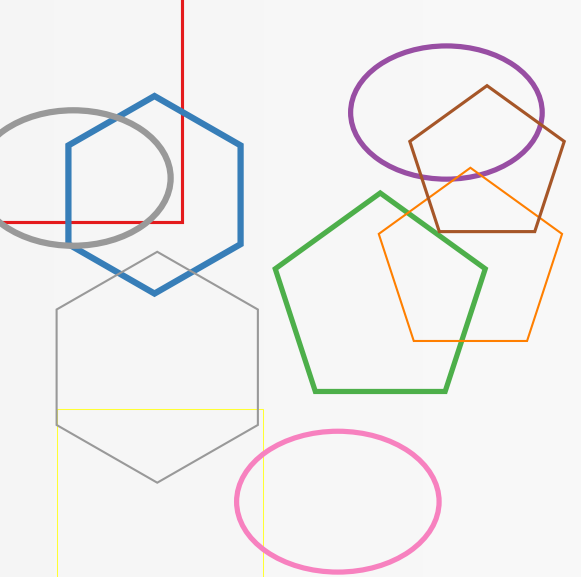[{"shape": "square", "thickness": 1.5, "radius": 0.98, "center": [0.117, 0.81]}, {"shape": "hexagon", "thickness": 3, "radius": 0.86, "center": [0.266, 0.662]}, {"shape": "pentagon", "thickness": 2.5, "radius": 0.95, "center": [0.654, 0.475]}, {"shape": "oval", "thickness": 2.5, "radius": 0.82, "center": [0.768, 0.804]}, {"shape": "pentagon", "thickness": 1, "radius": 0.83, "center": [0.809, 0.543]}, {"shape": "square", "thickness": 0.5, "radius": 0.88, "center": [0.275, 0.114]}, {"shape": "pentagon", "thickness": 1.5, "radius": 0.7, "center": [0.838, 0.711]}, {"shape": "oval", "thickness": 2.5, "radius": 0.87, "center": [0.581, 0.13]}, {"shape": "oval", "thickness": 3, "radius": 0.84, "center": [0.126, 0.691]}, {"shape": "hexagon", "thickness": 1, "radius": 1.0, "center": [0.271, 0.363]}]